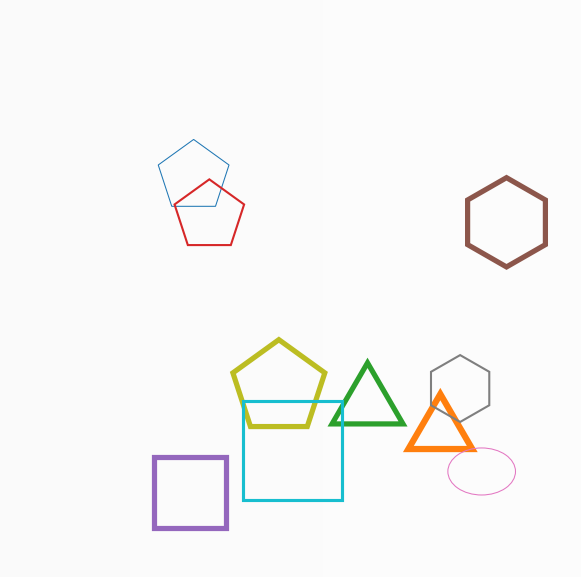[{"shape": "pentagon", "thickness": 0.5, "radius": 0.32, "center": [0.333, 0.694]}, {"shape": "triangle", "thickness": 3, "radius": 0.32, "center": [0.758, 0.253]}, {"shape": "triangle", "thickness": 2.5, "radius": 0.35, "center": [0.632, 0.3]}, {"shape": "pentagon", "thickness": 1, "radius": 0.31, "center": [0.36, 0.626]}, {"shape": "square", "thickness": 2.5, "radius": 0.31, "center": [0.328, 0.147]}, {"shape": "hexagon", "thickness": 2.5, "radius": 0.39, "center": [0.871, 0.614]}, {"shape": "oval", "thickness": 0.5, "radius": 0.29, "center": [0.829, 0.183]}, {"shape": "hexagon", "thickness": 1, "radius": 0.29, "center": [0.792, 0.326]}, {"shape": "pentagon", "thickness": 2.5, "radius": 0.42, "center": [0.48, 0.328]}, {"shape": "square", "thickness": 1.5, "radius": 0.43, "center": [0.503, 0.219]}]